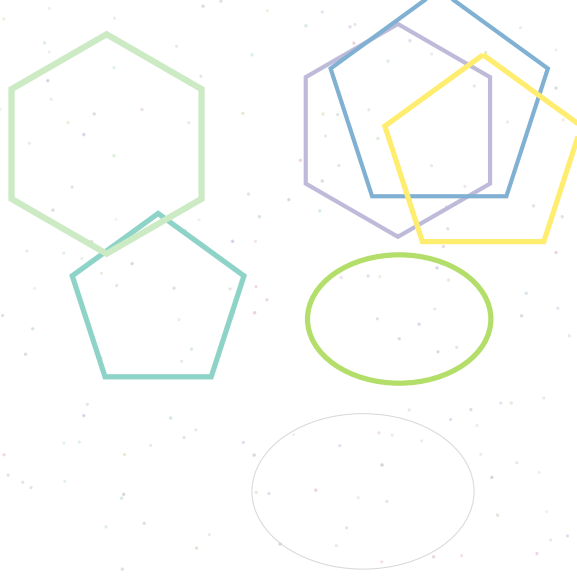[{"shape": "pentagon", "thickness": 2.5, "radius": 0.78, "center": [0.274, 0.473]}, {"shape": "hexagon", "thickness": 2, "radius": 0.92, "center": [0.689, 0.773]}, {"shape": "pentagon", "thickness": 2, "radius": 0.99, "center": [0.761, 0.819]}, {"shape": "oval", "thickness": 2.5, "radius": 0.79, "center": [0.691, 0.447]}, {"shape": "oval", "thickness": 0.5, "radius": 0.96, "center": [0.629, 0.148]}, {"shape": "hexagon", "thickness": 3, "radius": 0.95, "center": [0.184, 0.75]}, {"shape": "pentagon", "thickness": 2.5, "radius": 0.89, "center": [0.837, 0.725]}]